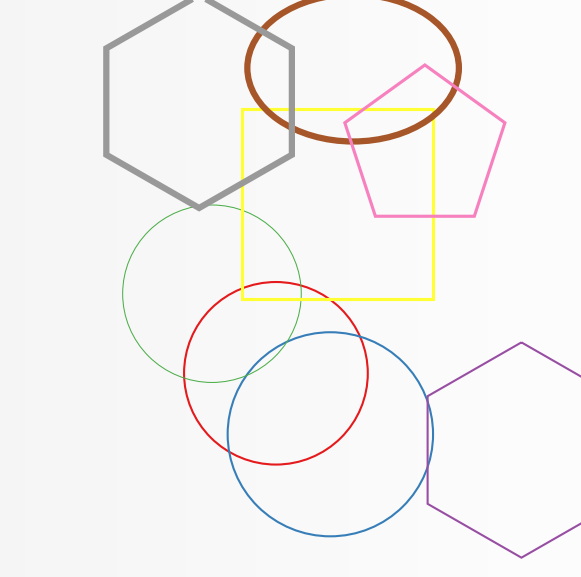[{"shape": "circle", "thickness": 1, "radius": 0.79, "center": [0.475, 0.353]}, {"shape": "circle", "thickness": 1, "radius": 0.88, "center": [0.568, 0.247]}, {"shape": "circle", "thickness": 0.5, "radius": 0.77, "center": [0.365, 0.491]}, {"shape": "hexagon", "thickness": 1, "radius": 0.93, "center": [0.897, 0.22]}, {"shape": "square", "thickness": 1.5, "radius": 0.82, "center": [0.581, 0.646]}, {"shape": "oval", "thickness": 3, "radius": 0.91, "center": [0.608, 0.882]}, {"shape": "pentagon", "thickness": 1.5, "radius": 0.72, "center": [0.731, 0.742]}, {"shape": "hexagon", "thickness": 3, "radius": 0.92, "center": [0.343, 0.823]}]